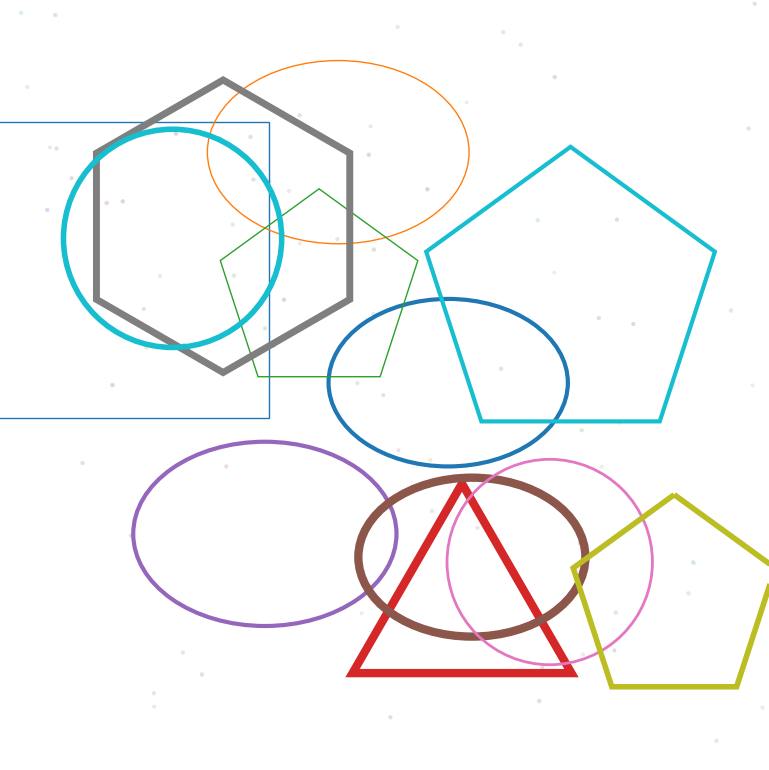[{"shape": "square", "thickness": 0.5, "radius": 0.96, "center": [0.157, 0.649]}, {"shape": "oval", "thickness": 1.5, "radius": 0.78, "center": [0.582, 0.503]}, {"shape": "oval", "thickness": 0.5, "radius": 0.85, "center": [0.439, 0.802]}, {"shape": "pentagon", "thickness": 0.5, "radius": 0.67, "center": [0.414, 0.62]}, {"shape": "triangle", "thickness": 3, "radius": 0.82, "center": [0.6, 0.208]}, {"shape": "oval", "thickness": 1.5, "radius": 0.85, "center": [0.344, 0.307]}, {"shape": "oval", "thickness": 3, "radius": 0.74, "center": [0.613, 0.276]}, {"shape": "circle", "thickness": 1, "radius": 0.67, "center": [0.714, 0.27]}, {"shape": "hexagon", "thickness": 2.5, "radius": 0.95, "center": [0.29, 0.706]}, {"shape": "pentagon", "thickness": 2, "radius": 0.69, "center": [0.876, 0.22]}, {"shape": "pentagon", "thickness": 1.5, "radius": 0.99, "center": [0.741, 0.612]}, {"shape": "circle", "thickness": 2, "radius": 0.71, "center": [0.224, 0.69]}]